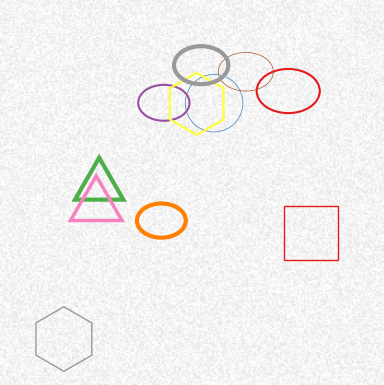[{"shape": "square", "thickness": 1, "radius": 0.35, "center": [0.807, 0.396]}, {"shape": "oval", "thickness": 1.5, "radius": 0.41, "center": [0.749, 0.764]}, {"shape": "circle", "thickness": 0.5, "radius": 0.37, "center": [0.556, 0.732]}, {"shape": "triangle", "thickness": 3, "radius": 0.36, "center": [0.258, 0.518]}, {"shape": "oval", "thickness": 1.5, "radius": 0.33, "center": [0.426, 0.733]}, {"shape": "oval", "thickness": 3, "radius": 0.32, "center": [0.419, 0.427]}, {"shape": "hexagon", "thickness": 1.5, "radius": 0.4, "center": [0.511, 0.73]}, {"shape": "oval", "thickness": 0.5, "radius": 0.36, "center": [0.638, 0.814]}, {"shape": "triangle", "thickness": 2.5, "radius": 0.39, "center": [0.25, 0.466]}, {"shape": "oval", "thickness": 3, "radius": 0.35, "center": [0.523, 0.831]}, {"shape": "hexagon", "thickness": 1, "radius": 0.42, "center": [0.166, 0.119]}]